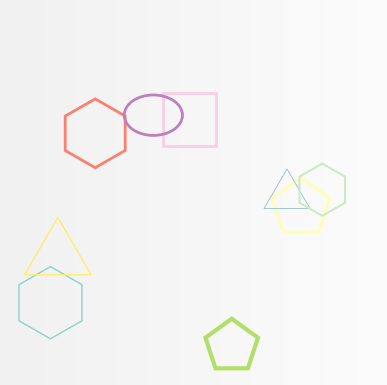[{"shape": "hexagon", "thickness": 1, "radius": 0.47, "center": [0.13, 0.214]}, {"shape": "pentagon", "thickness": 2, "radius": 0.39, "center": [0.777, 0.461]}, {"shape": "hexagon", "thickness": 2, "radius": 0.45, "center": [0.246, 0.654]}, {"shape": "triangle", "thickness": 0.5, "radius": 0.34, "center": [0.741, 0.493]}, {"shape": "pentagon", "thickness": 3, "radius": 0.36, "center": [0.598, 0.101]}, {"shape": "square", "thickness": 2, "radius": 0.34, "center": [0.49, 0.689]}, {"shape": "oval", "thickness": 2, "radius": 0.38, "center": [0.396, 0.701]}, {"shape": "hexagon", "thickness": 1.5, "radius": 0.34, "center": [0.832, 0.507]}, {"shape": "triangle", "thickness": 1, "radius": 0.5, "center": [0.149, 0.336]}]